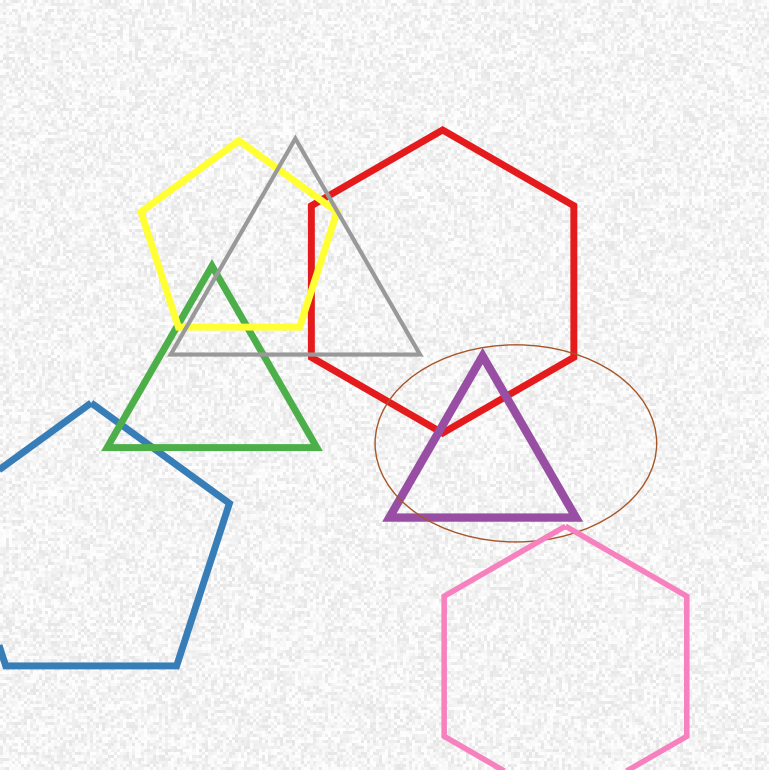[{"shape": "hexagon", "thickness": 2.5, "radius": 0.98, "center": [0.575, 0.634]}, {"shape": "pentagon", "thickness": 2.5, "radius": 0.94, "center": [0.118, 0.288]}, {"shape": "triangle", "thickness": 2.5, "radius": 0.79, "center": [0.275, 0.497]}, {"shape": "triangle", "thickness": 3, "radius": 0.7, "center": [0.627, 0.398]}, {"shape": "pentagon", "thickness": 2.5, "radius": 0.67, "center": [0.31, 0.683]}, {"shape": "oval", "thickness": 0.5, "radius": 0.91, "center": [0.67, 0.424]}, {"shape": "hexagon", "thickness": 2, "radius": 0.91, "center": [0.734, 0.135]}, {"shape": "triangle", "thickness": 1.5, "radius": 0.93, "center": [0.384, 0.633]}]